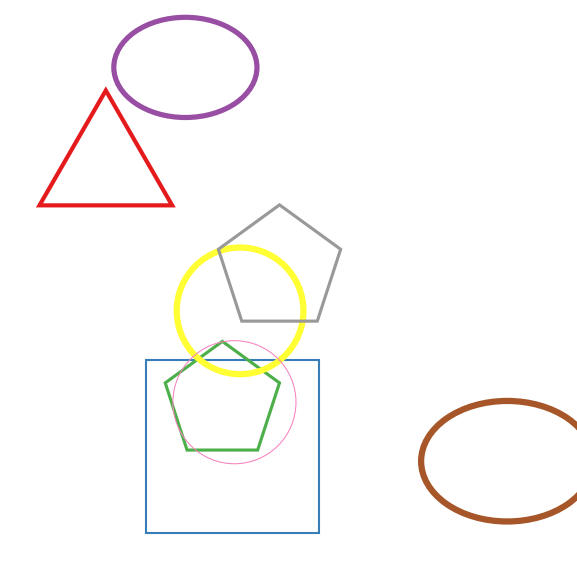[{"shape": "triangle", "thickness": 2, "radius": 0.66, "center": [0.183, 0.71]}, {"shape": "square", "thickness": 1, "radius": 0.75, "center": [0.403, 0.226]}, {"shape": "pentagon", "thickness": 1.5, "radius": 0.52, "center": [0.385, 0.304]}, {"shape": "oval", "thickness": 2.5, "radius": 0.62, "center": [0.321, 0.882]}, {"shape": "circle", "thickness": 3, "radius": 0.55, "center": [0.416, 0.461]}, {"shape": "oval", "thickness": 3, "radius": 0.75, "center": [0.878, 0.201]}, {"shape": "circle", "thickness": 0.5, "radius": 0.53, "center": [0.406, 0.303]}, {"shape": "pentagon", "thickness": 1.5, "radius": 0.56, "center": [0.484, 0.533]}]